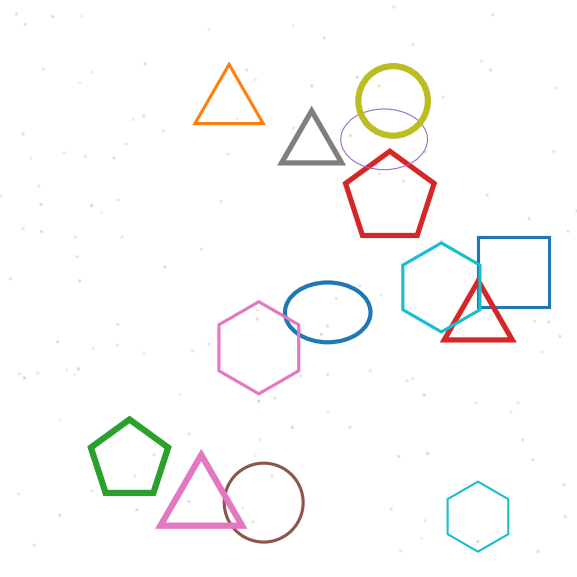[{"shape": "square", "thickness": 1.5, "radius": 0.31, "center": [0.889, 0.528]}, {"shape": "oval", "thickness": 2, "radius": 0.37, "center": [0.568, 0.458]}, {"shape": "triangle", "thickness": 1.5, "radius": 0.34, "center": [0.397, 0.819]}, {"shape": "pentagon", "thickness": 3, "radius": 0.35, "center": [0.224, 0.202]}, {"shape": "pentagon", "thickness": 2.5, "radius": 0.4, "center": [0.675, 0.657]}, {"shape": "triangle", "thickness": 2.5, "radius": 0.34, "center": [0.828, 0.445]}, {"shape": "oval", "thickness": 0.5, "radius": 0.38, "center": [0.665, 0.758]}, {"shape": "circle", "thickness": 1.5, "radius": 0.34, "center": [0.457, 0.129]}, {"shape": "triangle", "thickness": 3, "radius": 0.41, "center": [0.349, 0.13]}, {"shape": "hexagon", "thickness": 1.5, "radius": 0.4, "center": [0.448, 0.397]}, {"shape": "triangle", "thickness": 2.5, "radius": 0.3, "center": [0.54, 0.747]}, {"shape": "circle", "thickness": 3, "radius": 0.3, "center": [0.681, 0.824]}, {"shape": "hexagon", "thickness": 1, "radius": 0.3, "center": [0.828, 0.105]}, {"shape": "hexagon", "thickness": 1.5, "radius": 0.39, "center": [0.764, 0.501]}]